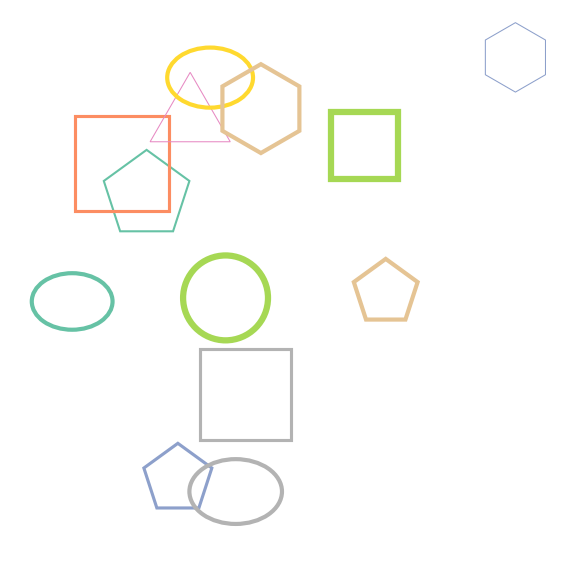[{"shape": "oval", "thickness": 2, "radius": 0.35, "center": [0.125, 0.477]}, {"shape": "pentagon", "thickness": 1, "radius": 0.39, "center": [0.254, 0.662]}, {"shape": "square", "thickness": 1.5, "radius": 0.41, "center": [0.211, 0.716]}, {"shape": "pentagon", "thickness": 1.5, "radius": 0.31, "center": [0.308, 0.17]}, {"shape": "hexagon", "thickness": 0.5, "radius": 0.3, "center": [0.893, 0.9]}, {"shape": "triangle", "thickness": 0.5, "radius": 0.4, "center": [0.329, 0.794]}, {"shape": "square", "thickness": 3, "radius": 0.29, "center": [0.631, 0.747]}, {"shape": "circle", "thickness": 3, "radius": 0.37, "center": [0.391, 0.483]}, {"shape": "oval", "thickness": 2, "radius": 0.37, "center": [0.364, 0.865]}, {"shape": "hexagon", "thickness": 2, "radius": 0.38, "center": [0.452, 0.811]}, {"shape": "pentagon", "thickness": 2, "radius": 0.29, "center": [0.668, 0.493]}, {"shape": "square", "thickness": 1.5, "radius": 0.39, "center": [0.425, 0.316]}, {"shape": "oval", "thickness": 2, "radius": 0.4, "center": [0.408, 0.148]}]